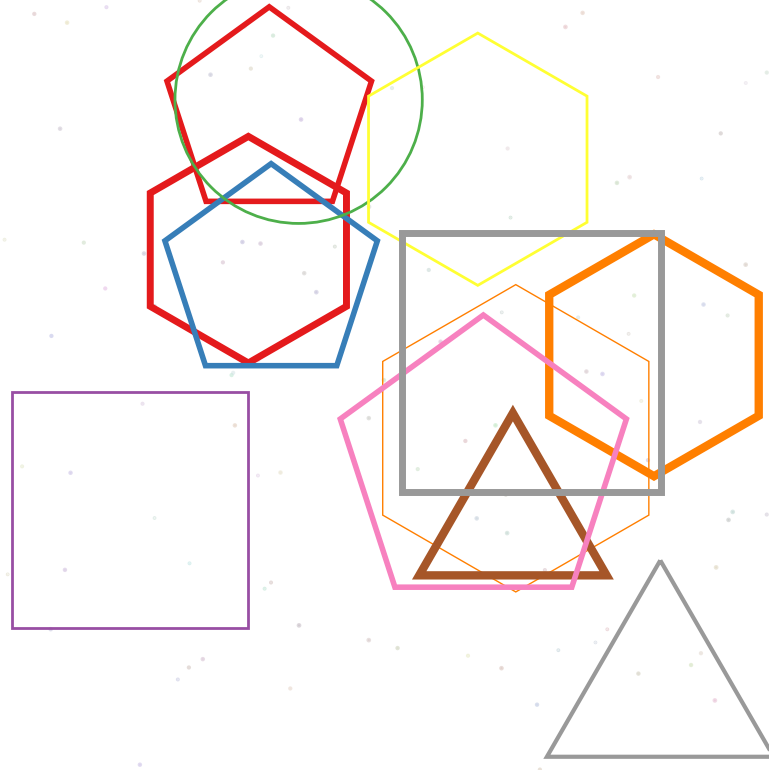[{"shape": "pentagon", "thickness": 2, "radius": 0.7, "center": [0.35, 0.851]}, {"shape": "hexagon", "thickness": 2.5, "radius": 0.74, "center": [0.323, 0.676]}, {"shape": "pentagon", "thickness": 2, "radius": 0.73, "center": [0.352, 0.642]}, {"shape": "circle", "thickness": 1, "radius": 0.8, "center": [0.388, 0.87]}, {"shape": "square", "thickness": 1, "radius": 0.77, "center": [0.169, 0.337]}, {"shape": "hexagon", "thickness": 0.5, "radius": 1.0, "center": [0.67, 0.431]}, {"shape": "hexagon", "thickness": 3, "radius": 0.79, "center": [0.849, 0.539]}, {"shape": "hexagon", "thickness": 1, "radius": 0.82, "center": [0.62, 0.793]}, {"shape": "triangle", "thickness": 3, "radius": 0.7, "center": [0.666, 0.323]}, {"shape": "pentagon", "thickness": 2, "radius": 0.98, "center": [0.628, 0.395]}, {"shape": "square", "thickness": 2.5, "radius": 0.84, "center": [0.69, 0.529]}, {"shape": "triangle", "thickness": 1.5, "radius": 0.85, "center": [0.858, 0.102]}]